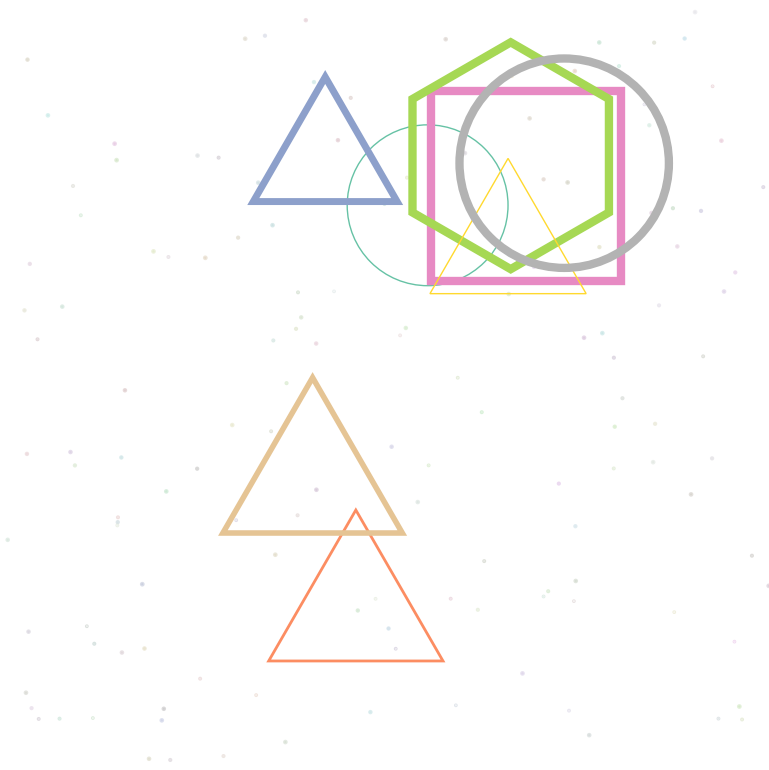[{"shape": "circle", "thickness": 0.5, "radius": 0.52, "center": [0.555, 0.733]}, {"shape": "triangle", "thickness": 1, "radius": 0.65, "center": [0.462, 0.207]}, {"shape": "triangle", "thickness": 2.5, "radius": 0.54, "center": [0.422, 0.792]}, {"shape": "square", "thickness": 3, "radius": 0.62, "center": [0.683, 0.758]}, {"shape": "hexagon", "thickness": 3, "radius": 0.74, "center": [0.663, 0.798]}, {"shape": "triangle", "thickness": 0.5, "radius": 0.59, "center": [0.66, 0.677]}, {"shape": "triangle", "thickness": 2, "radius": 0.67, "center": [0.406, 0.375]}, {"shape": "circle", "thickness": 3, "radius": 0.68, "center": [0.733, 0.788]}]